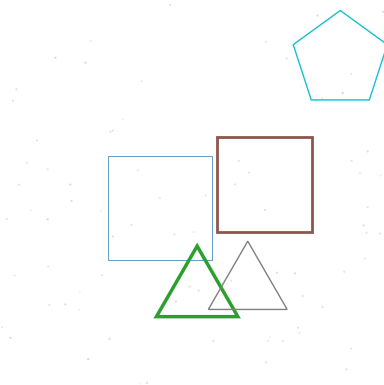[{"shape": "square", "thickness": 0.5, "radius": 0.68, "center": [0.416, 0.46]}, {"shape": "triangle", "thickness": 2.5, "radius": 0.61, "center": [0.512, 0.239]}, {"shape": "square", "thickness": 2, "radius": 0.62, "center": [0.686, 0.522]}, {"shape": "triangle", "thickness": 1, "radius": 0.59, "center": [0.643, 0.255]}, {"shape": "pentagon", "thickness": 1, "radius": 0.64, "center": [0.884, 0.844]}]